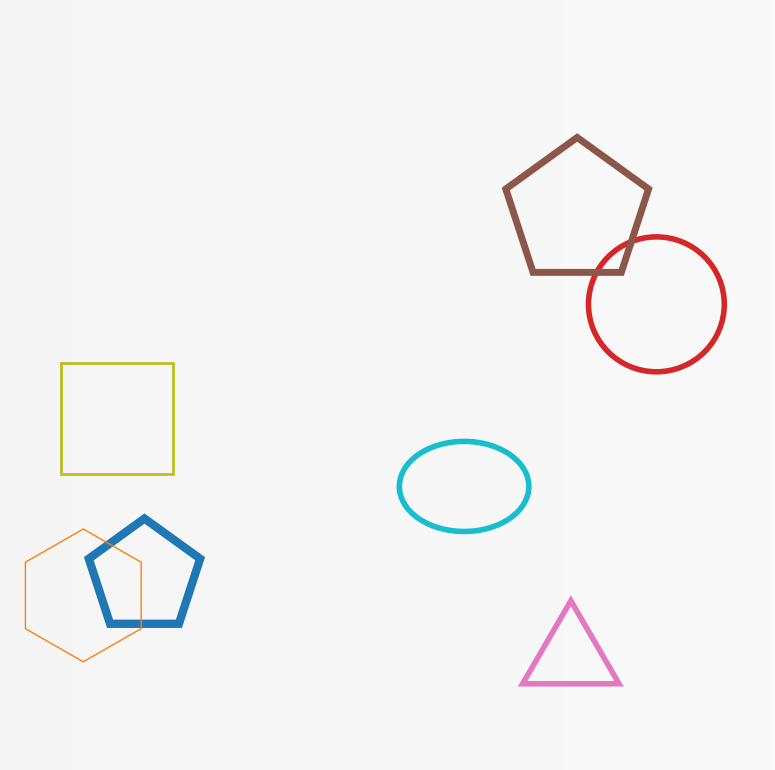[{"shape": "pentagon", "thickness": 3, "radius": 0.38, "center": [0.186, 0.251]}, {"shape": "hexagon", "thickness": 0.5, "radius": 0.43, "center": [0.107, 0.227]}, {"shape": "circle", "thickness": 2, "radius": 0.44, "center": [0.847, 0.605]}, {"shape": "pentagon", "thickness": 2.5, "radius": 0.48, "center": [0.745, 0.725]}, {"shape": "triangle", "thickness": 2, "radius": 0.36, "center": [0.737, 0.148]}, {"shape": "square", "thickness": 1, "radius": 0.36, "center": [0.151, 0.456]}, {"shape": "oval", "thickness": 2, "radius": 0.42, "center": [0.599, 0.368]}]